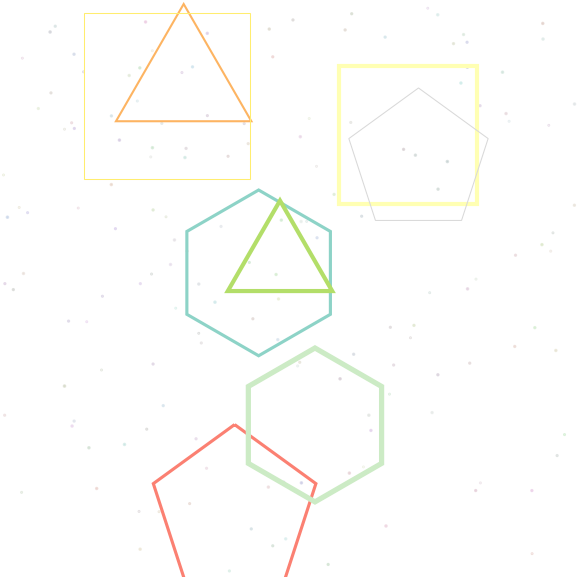[{"shape": "hexagon", "thickness": 1.5, "radius": 0.72, "center": [0.448, 0.527]}, {"shape": "square", "thickness": 2, "radius": 0.6, "center": [0.706, 0.765]}, {"shape": "pentagon", "thickness": 1.5, "radius": 0.74, "center": [0.406, 0.116]}, {"shape": "triangle", "thickness": 1, "radius": 0.68, "center": [0.318, 0.857]}, {"shape": "triangle", "thickness": 2, "radius": 0.52, "center": [0.485, 0.547]}, {"shape": "pentagon", "thickness": 0.5, "radius": 0.63, "center": [0.725, 0.72]}, {"shape": "hexagon", "thickness": 2.5, "radius": 0.67, "center": [0.545, 0.263]}, {"shape": "square", "thickness": 0.5, "radius": 0.72, "center": [0.289, 0.833]}]